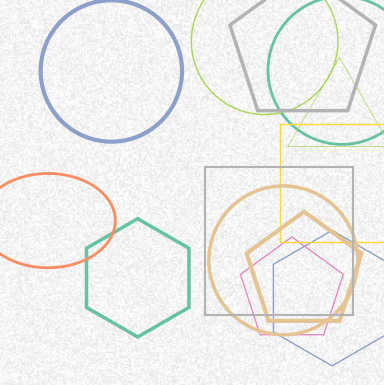[{"shape": "circle", "thickness": 2, "radius": 0.96, "center": [0.888, 0.817]}, {"shape": "hexagon", "thickness": 2.5, "radius": 0.77, "center": [0.358, 0.278]}, {"shape": "oval", "thickness": 2, "radius": 0.87, "center": [0.125, 0.427]}, {"shape": "hexagon", "thickness": 1, "radius": 0.88, "center": [0.863, 0.226]}, {"shape": "circle", "thickness": 3, "radius": 0.92, "center": [0.289, 0.816]}, {"shape": "pentagon", "thickness": 1, "radius": 0.7, "center": [0.758, 0.244]}, {"shape": "triangle", "thickness": 0.5, "radius": 0.77, "center": [0.882, 0.696]}, {"shape": "circle", "thickness": 1, "radius": 0.95, "center": [0.687, 0.893]}, {"shape": "square", "thickness": 1, "radius": 0.77, "center": [0.881, 0.525]}, {"shape": "pentagon", "thickness": 3, "radius": 0.78, "center": [0.79, 0.293]}, {"shape": "circle", "thickness": 2.5, "radius": 0.97, "center": [0.736, 0.324]}, {"shape": "pentagon", "thickness": 2.5, "radius": 0.99, "center": [0.786, 0.873]}, {"shape": "square", "thickness": 1.5, "radius": 0.96, "center": [0.725, 0.374]}]